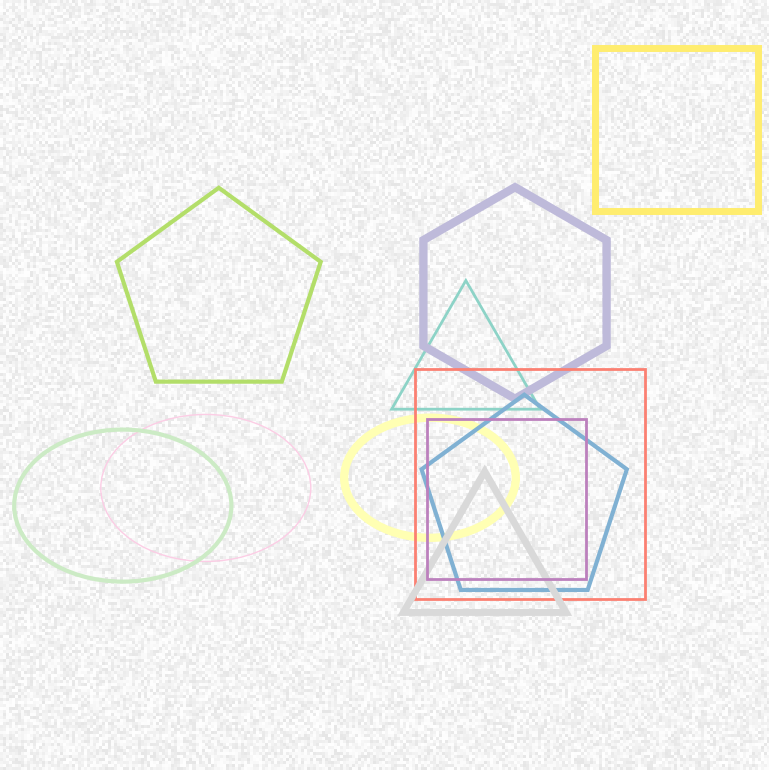[{"shape": "triangle", "thickness": 1, "radius": 0.56, "center": [0.605, 0.524]}, {"shape": "oval", "thickness": 3, "radius": 0.56, "center": [0.558, 0.38]}, {"shape": "hexagon", "thickness": 3, "radius": 0.69, "center": [0.669, 0.62]}, {"shape": "square", "thickness": 1, "radius": 0.75, "center": [0.689, 0.371]}, {"shape": "pentagon", "thickness": 1.5, "radius": 0.7, "center": [0.681, 0.347]}, {"shape": "pentagon", "thickness": 1.5, "radius": 0.7, "center": [0.284, 0.617]}, {"shape": "oval", "thickness": 0.5, "radius": 0.68, "center": [0.267, 0.366]}, {"shape": "triangle", "thickness": 2.5, "radius": 0.61, "center": [0.63, 0.266]}, {"shape": "square", "thickness": 1, "radius": 0.52, "center": [0.658, 0.352]}, {"shape": "oval", "thickness": 1.5, "radius": 0.71, "center": [0.159, 0.343]}, {"shape": "square", "thickness": 2.5, "radius": 0.53, "center": [0.879, 0.832]}]